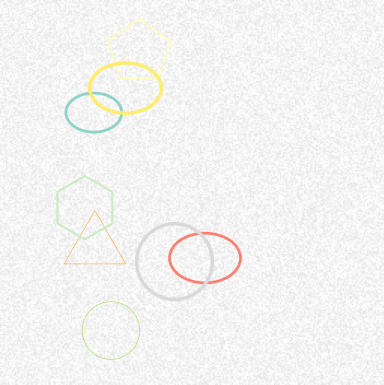[{"shape": "oval", "thickness": 2, "radius": 0.36, "center": [0.244, 0.708]}, {"shape": "pentagon", "thickness": 1, "radius": 0.43, "center": [0.362, 0.866]}, {"shape": "oval", "thickness": 2, "radius": 0.46, "center": [0.533, 0.33]}, {"shape": "triangle", "thickness": 0.5, "radius": 0.46, "center": [0.247, 0.361]}, {"shape": "circle", "thickness": 0.5, "radius": 0.37, "center": [0.288, 0.142]}, {"shape": "circle", "thickness": 2.5, "radius": 0.49, "center": [0.453, 0.32]}, {"shape": "hexagon", "thickness": 1.5, "radius": 0.41, "center": [0.22, 0.461]}, {"shape": "oval", "thickness": 2.5, "radius": 0.47, "center": [0.326, 0.771]}]